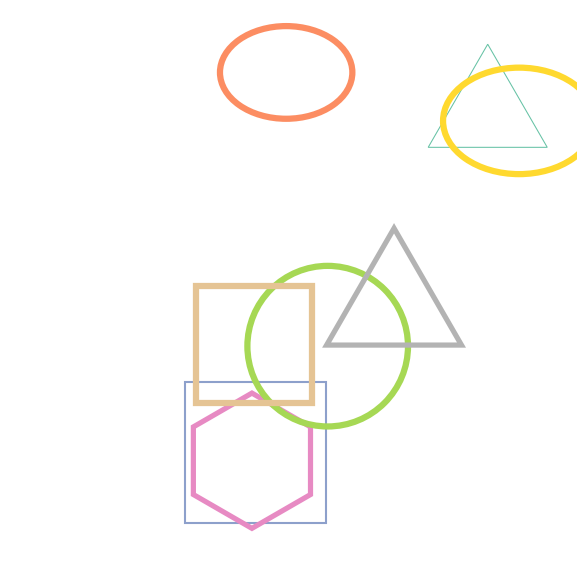[{"shape": "triangle", "thickness": 0.5, "radius": 0.6, "center": [0.845, 0.804]}, {"shape": "oval", "thickness": 3, "radius": 0.57, "center": [0.496, 0.874]}, {"shape": "square", "thickness": 1, "radius": 0.61, "center": [0.443, 0.215]}, {"shape": "hexagon", "thickness": 2.5, "radius": 0.59, "center": [0.436, 0.201]}, {"shape": "circle", "thickness": 3, "radius": 0.7, "center": [0.567, 0.4]}, {"shape": "oval", "thickness": 3, "radius": 0.66, "center": [0.899, 0.79]}, {"shape": "square", "thickness": 3, "radius": 0.5, "center": [0.439, 0.402]}, {"shape": "triangle", "thickness": 2.5, "radius": 0.67, "center": [0.682, 0.469]}]